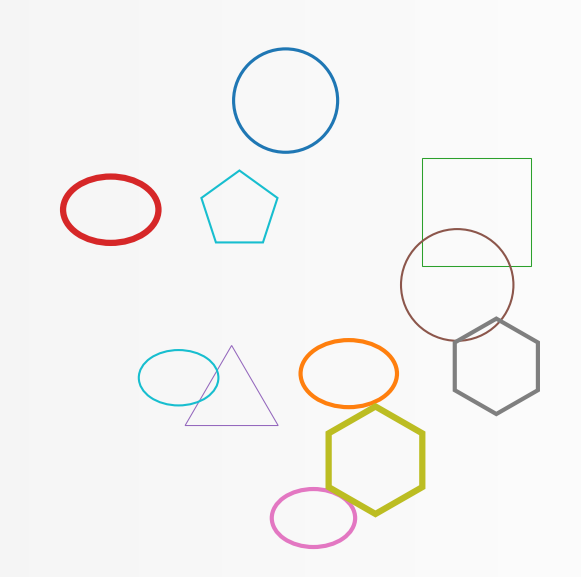[{"shape": "circle", "thickness": 1.5, "radius": 0.45, "center": [0.491, 0.825]}, {"shape": "oval", "thickness": 2, "radius": 0.41, "center": [0.6, 0.352]}, {"shape": "square", "thickness": 0.5, "radius": 0.47, "center": [0.82, 0.632]}, {"shape": "oval", "thickness": 3, "radius": 0.41, "center": [0.191, 0.636]}, {"shape": "triangle", "thickness": 0.5, "radius": 0.46, "center": [0.399, 0.308]}, {"shape": "circle", "thickness": 1, "radius": 0.48, "center": [0.787, 0.506]}, {"shape": "oval", "thickness": 2, "radius": 0.36, "center": [0.539, 0.102]}, {"shape": "hexagon", "thickness": 2, "radius": 0.41, "center": [0.854, 0.365]}, {"shape": "hexagon", "thickness": 3, "radius": 0.47, "center": [0.646, 0.202]}, {"shape": "oval", "thickness": 1, "radius": 0.34, "center": [0.307, 0.345]}, {"shape": "pentagon", "thickness": 1, "radius": 0.34, "center": [0.412, 0.635]}]